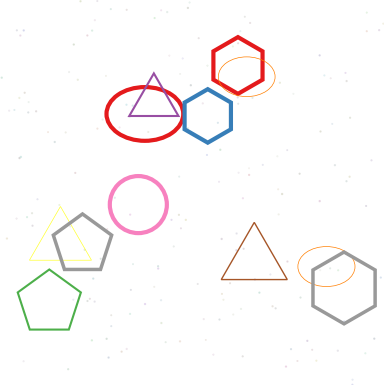[{"shape": "hexagon", "thickness": 3, "radius": 0.37, "center": [0.618, 0.83]}, {"shape": "oval", "thickness": 3, "radius": 0.5, "center": [0.376, 0.704]}, {"shape": "hexagon", "thickness": 3, "radius": 0.35, "center": [0.54, 0.699]}, {"shape": "pentagon", "thickness": 1.5, "radius": 0.43, "center": [0.128, 0.214]}, {"shape": "triangle", "thickness": 1.5, "radius": 0.37, "center": [0.4, 0.736]}, {"shape": "oval", "thickness": 0.5, "radius": 0.37, "center": [0.848, 0.308]}, {"shape": "oval", "thickness": 0.5, "radius": 0.37, "center": [0.641, 0.801]}, {"shape": "triangle", "thickness": 0.5, "radius": 0.47, "center": [0.157, 0.371]}, {"shape": "triangle", "thickness": 1, "radius": 0.49, "center": [0.66, 0.323]}, {"shape": "circle", "thickness": 3, "radius": 0.37, "center": [0.359, 0.469]}, {"shape": "hexagon", "thickness": 2.5, "radius": 0.47, "center": [0.894, 0.252]}, {"shape": "pentagon", "thickness": 2.5, "radius": 0.4, "center": [0.214, 0.365]}]